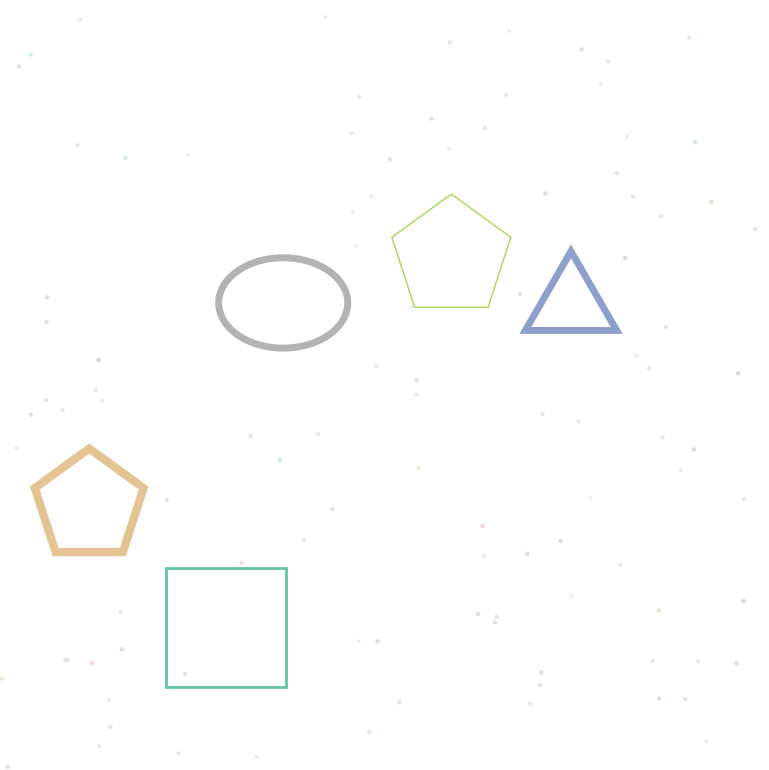[{"shape": "square", "thickness": 1, "radius": 0.39, "center": [0.294, 0.185]}, {"shape": "triangle", "thickness": 2.5, "radius": 0.34, "center": [0.742, 0.605]}, {"shape": "pentagon", "thickness": 0.5, "radius": 0.41, "center": [0.586, 0.667]}, {"shape": "pentagon", "thickness": 3, "radius": 0.37, "center": [0.116, 0.343]}, {"shape": "oval", "thickness": 2.5, "radius": 0.42, "center": [0.368, 0.607]}]